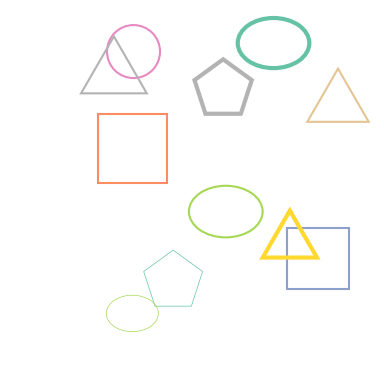[{"shape": "oval", "thickness": 3, "radius": 0.46, "center": [0.71, 0.888]}, {"shape": "pentagon", "thickness": 0.5, "radius": 0.4, "center": [0.45, 0.27]}, {"shape": "square", "thickness": 1.5, "radius": 0.45, "center": [0.343, 0.614]}, {"shape": "square", "thickness": 1.5, "radius": 0.4, "center": [0.826, 0.328]}, {"shape": "circle", "thickness": 1.5, "radius": 0.34, "center": [0.347, 0.866]}, {"shape": "oval", "thickness": 1.5, "radius": 0.48, "center": [0.586, 0.45]}, {"shape": "oval", "thickness": 0.5, "radius": 0.34, "center": [0.344, 0.186]}, {"shape": "triangle", "thickness": 3, "radius": 0.41, "center": [0.753, 0.372]}, {"shape": "triangle", "thickness": 1.5, "radius": 0.46, "center": [0.878, 0.73]}, {"shape": "pentagon", "thickness": 3, "radius": 0.39, "center": [0.58, 0.768]}, {"shape": "triangle", "thickness": 1.5, "radius": 0.49, "center": [0.296, 0.807]}]